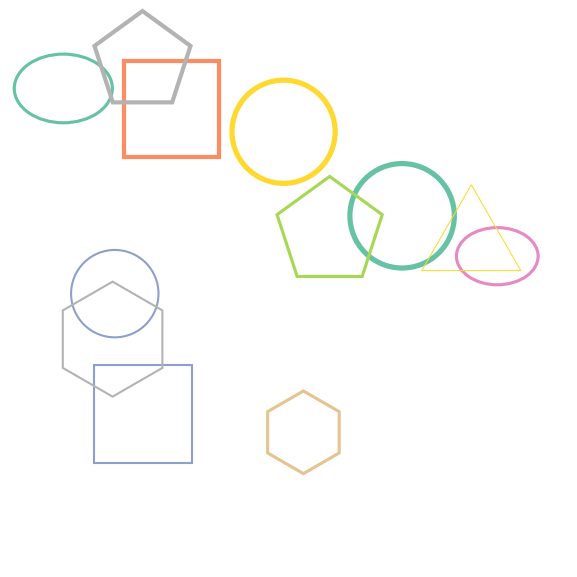[{"shape": "circle", "thickness": 2.5, "radius": 0.45, "center": [0.696, 0.625]}, {"shape": "oval", "thickness": 1.5, "radius": 0.42, "center": [0.11, 0.846]}, {"shape": "square", "thickness": 2, "radius": 0.41, "center": [0.297, 0.81]}, {"shape": "circle", "thickness": 1, "radius": 0.38, "center": [0.199, 0.491]}, {"shape": "square", "thickness": 1, "radius": 0.43, "center": [0.248, 0.282]}, {"shape": "oval", "thickness": 1.5, "radius": 0.35, "center": [0.861, 0.556]}, {"shape": "pentagon", "thickness": 1.5, "radius": 0.48, "center": [0.571, 0.598]}, {"shape": "triangle", "thickness": 0.5, "radius": 0.5, "center": [0.816, 0.58]}, {"shape": "circle", "thickness": 2.5, "radius": 0.45, "center": [0.491, 0.771]}, {"shape": "hexagon", "thickness": 1.5, "radius": 0.36, "center": [0.525, 0.251]}, {"shape": "pentagon", "thickness": 2, "radius": 0.44, "center": [0.247, 0.893]}, {"shape": "hexagon", "thickness": 1, "radius": 0.5, "center": [0.195, 0.412]}]